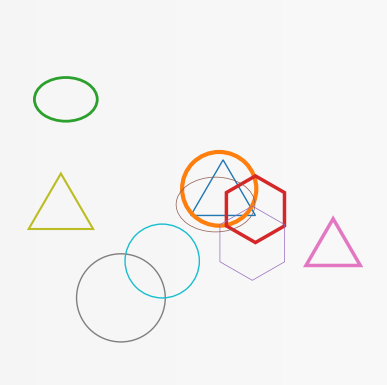[{"shape": "triangle", "thickness": 1, "radius": 0.48, "center": [0.576, 0.489]}, {"shape": "circle", "thickness": 3, "radius": 0.48, "center": [0.566, 0.51]}, {"shape": "oval", "thickness": 2, "radius": 0.41, "center": [0.17, 0.742]}, {"shape": "hexagon", "thickness": 2.5, "radius": 0.43, "center": [0.659, 0.457]}, {"shape": "hexagon", "thickness": 0.5, "radius": 0.48, "center": [0.651, 0.368]}, {"shape": "oval", "thickness": 0.5, "radius": 0.51, "center": [0.556, 0.469]}, {"shape": "triangle", "thickness": 2.5, "radius": 0.4, "center": [0.86, 0.351]}, {"shape": "circle", "thickness": 1, "radius": 0.57, "center": [0.312, 0.226]}, {"shape": "triangle", "thickness": 1.5, "radius": 0.48, "center": [0.157, 0.453]}, {"shape": "circle", "thickness": 1, "radius": 0.48, "center": [0.419, 0.322]}]